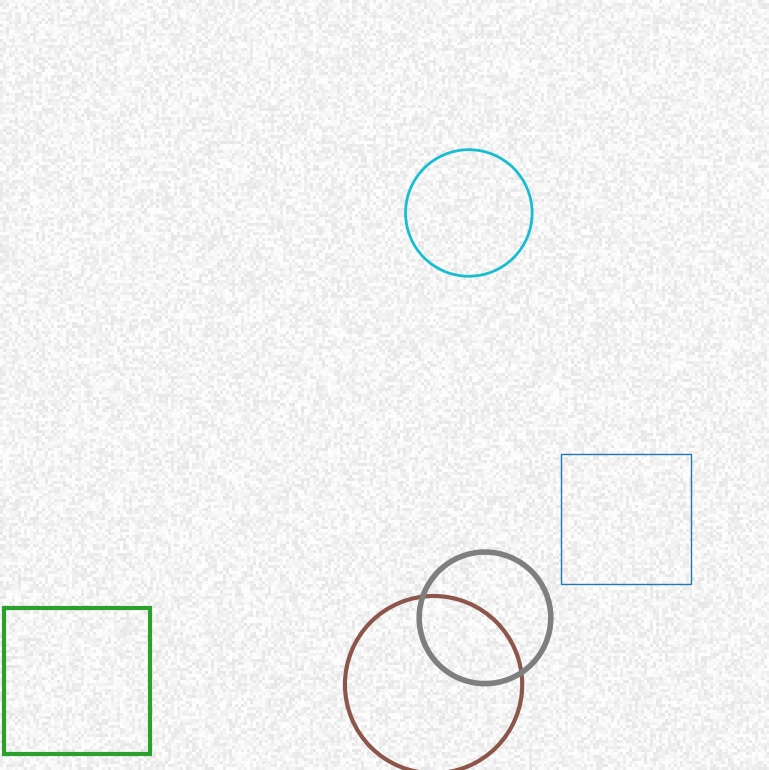[{"shape": "square", "thickness": 0.5, "radius": 0.42, "center": [0.813, 0.326]}, {"shape": "square", "thickness": 1.5, "radius": 0.47, "center": [0.101, 0.116]}, {"shape": "circle", "thickness": 1.5, "radius": 0.58, "center": [0.563, 0.111]}, {"shape": "circle", "thickness": 2, "radius": 0.43, "center": [0.63, 0.198]}, {"shape": "circle", "thickness": 1, "radius": 0.41, "center": [0.609, 0.723]}]